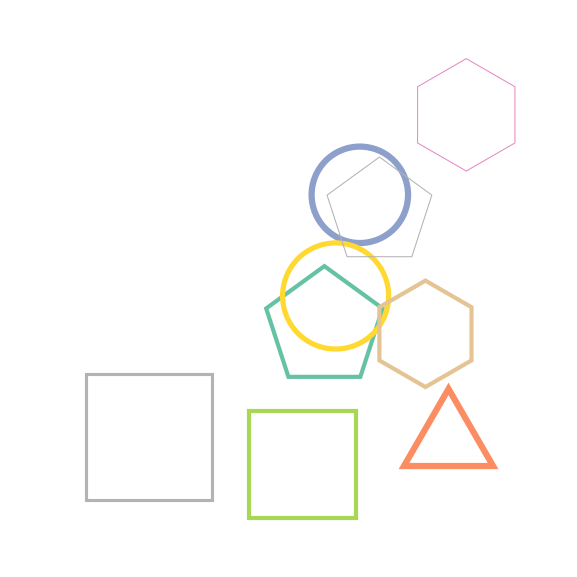[{"shape": "pentagon", "thickness": 2, "radius": 0.53, "center": [0.562, 0.432]}, {"shape": "triangle", "thickness": 3, "radius": 0.45, "center": [0.777, 0.237]}, {"shape": "circle", "thickness": 3, "radius": 0.42, "center": [0.623, 0.662]}, {"shape": "hexagon", "thickness": 0.5, "radius": 0.49, "center": [0.807, 0.8]}, {"shape": "square", "thickness": 2, "radius": 0.46, "center": [0.524, 0.194]}, {"shape": "circle", "thickness": 2.5, "radius": 0.46, "center": [0.581, 0.487]}, {"shape": "hexagon", "thickness": 2, "radius": 0.46, "center": [0.737, 0.421]}, {"shape": "square", "thickness": 1.5, "radius": 0.55, "center": [0.259, 0.242]}, {"shape": "pentagon", "thickness": 0.5, "radius": 0.48, "center": [0.657, 0.632]}]